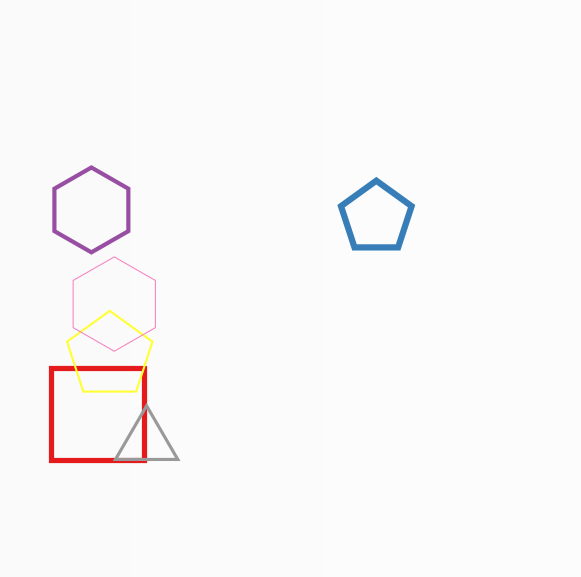[{"shape": "square", "thickness": 2.5, "radius": 0.4, "center": [0.168, 0.282]}, {"shape": "pentagon", "thickness": 3, "radius": 0.32, "center": [0.647, 0.622]}, {"shape": "hexagon", "thickness": 2, "radius": 0.37, "center": [0.157, 0.636]}, {"shape": "pentagon", "thickness": 1, "radius": 0.39, "center": [0.189, 0.384]}, {"shape": "hexagon", "thickness": 0.5, "radius": 0.41, "center": [0.197, 0.473]}, {"shape": "triangle", "thickness": 1.5, "radius": 0.31, "center": [0.252, 0.235]}]